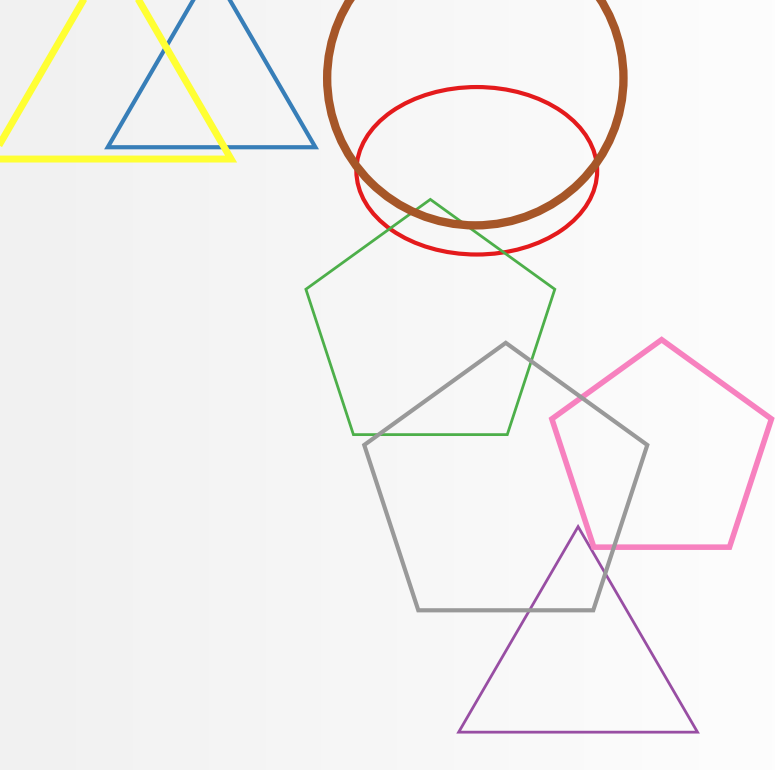[{"shape": "oval", "thickness": 1.5, "radius": 0.78, "center": [0.615, 0.778]}, {"shape": "triangle", "thickness": 1.5, "radius": 0.77, "center": [0.273, 0.886]}, {"shape": "pentagon", "thickness": 1, "radius": 0.84, "center": [0.555, 0.572]}, {"shape": "triangle", "thickness": 1, "radius": 0.89, "center": [0.746, 0.138]}, {"shape": "triangle", "thickness": 2.5, "radius": 0.89, "center": [0.143, 0.883]}, {"shape": "circle", "thickness": 3, "radius": 0.96, "center": [0.613, 0.898]}, {"shape": "pentagon", "thickness": 2, "radius": 0.74, "center": [0.854, 0.41]}, {"shape": "pentagon", "thickness": 1.5, "radius": 0.96, "center": [0.653, 0.363]}]